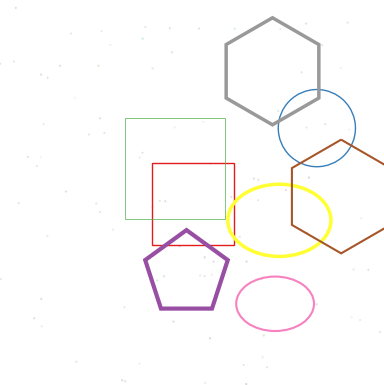[{"shape": "square", "thickness": 1, "radius": 0.53, "center": [0.502, 0.47]}, {"shape": "circle", "thickness": 1, "radius": 0.5, "center": [0.823, 0.667]}, {"shape": "square", "thickness": 0.5, "radius": 0.65, "center": [0.455, 0.562]}, {"shape": "pentagon", "thickness": 3, "radius": 0.56, "center": [0.484, 0.29]}, {"shape": "oval", "thickness": 2.5, "radius": 0.67, "center": [0.726, 0.428]}, {"shape": "hexagon", "thickness": 1.5, "radius": 0.74, "center": [0.886, 0.49]}, {"shape": "oval", "thickness": 1.5, "radius": 0.51, "center": [0.715, 0.211]}, {"shape": "hexagon", "thickness": 2.5, "radius": 0.69, "center": [0.708, 0.815]}]